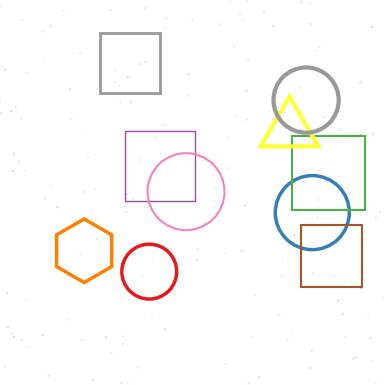[{"shape": "circle", "thickness": 2.5, "radius": 0.36, "center": [0.388, 0.295]}, {"shape": "circle", "thickness": 2.5, "radius": 0.48, "center": [0.811, 0.448]}, {"shape": "square", "thickness": 1.5, "radius": 0.48, "center": [0.853, 0.551]}, {"shape": "square", "thickness": 1, "radius": 0.45, "center": [0.414, 0.57]}, {"shape": "hexagon", "thickness": 2.5, "radius": 0.41, "center": [0.219, 0.349]}, {"shape": "triangle", "thickness": 3, "radius": 0.43, "center": [0.752, 0.663]}, {"shape": "square", "thickness": 1.5, "radius": 0.4, "center": [0.862, 0.335]}, {"shape": "circle", "thickness": 1.5, "radius": 0.5, "center": [0.483, 0.502]}, {"shape": "circle", "thickness": 3, "radius": 0.42, "center": [0.795, 0.74]}, {"shape": "square", "thickness": 2, "radius": 0.39, "center": [0.338, 0.836]}]